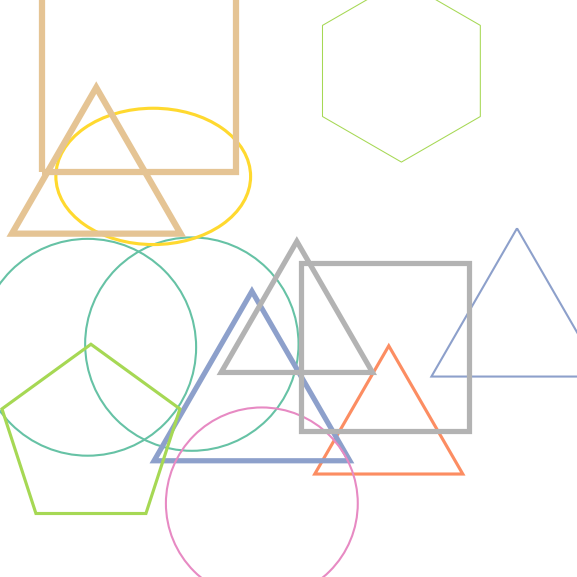[{"shape": "circle", "thickness": 1, "radius": 0.94, "center": [0.152, 0.398]}, {"shape": "circle", "thickness": 1, "radius": 0.92, "center": [0.332, 0.403]}, {"shape": "triangle", "thickness": 1.5, "radius": 0.74, "center": [0.673, 0.252]}, {"shape": "triangle", "thickness": 1, "radius": 0.86, "center": [0.895, 0.433]}, {"shape": "triangle", "thickness": 2.5, "radius": 0.98, "center": [0.436, 0.299]}, {"shape": "circle", "thickness": 1, "radius": 0.83, "center": [0.453, 0.127]}, {"shape": "pentagon", "thickness": 1.5, "radius": 0.81, "center": [0.157, 0.241]}, {"shape": "hexagon", "thickness": 0.5, "radius": 0.79, "center": [0.695, 0.876]}, {"shape": "oval", "thickness": 1.5, "radius": 0.84, "center": [0.265, 0.694]}, {"shape": "square", "thickness": 3, "radius": 0.84, "center": [0.241, 0.869]}, {"shape": "triangle", "thickness": 3, "radius": 0.84, "center": [0.167, 0.679]}, {"shape": "triangle", "thickness": 2.5, "radius": 0.76, "center": [0.514, 0.43]}, {"shape": "square", "thickness": 2.5, "radius": 0.73, "center": [0.667, 0.398]}]